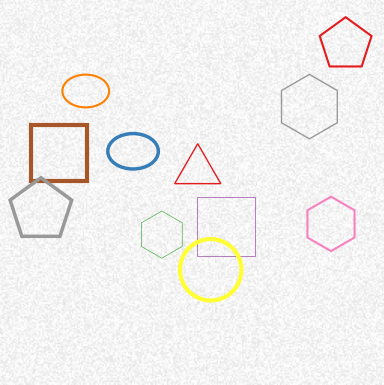[{"shape": "triangle", "thickness": 1, "radius": 0.35, "center": [0.514, 0.558]}, {"shape": "pentagon", "thickness": 1.5, "radius": 0.35, "center": [0.898, 0.885]}, {"shape": "oval", "thickness": 2.5, "radius": 0.33, "center": [0.346, 0.607]}, {"shape": "hexagon", "thickness": 0.5, "radius": 0.31, "center": [0.42, 0.391]}, {"shape": "square", "thickness": 0.5, "radius": 0.38, "center": [0.586, 0.411]}, {"shape": "oval", "thickness": 1.5, "radius": 0.3, "center": [0.223, 0.764]}, {"shape": "circle", "thickness": 3, "radius": 0.4, "center": [0.547, 0.299]}, {"shape": "square", "thickness": 3, "radius": 0.36, "center": [0.152, 0.602]}, {"shape": "hexagon", "thickness": 1.5, "radius": 0.35, "center": [0.86, 0.418]}, {"shape": "pentagon", "thickness": 2.5, "radius": 0.42, "center": [0.106, 0.454]}, {"shape": "hexagon", "thickness": 1, "radius": 0.42, "center": [0.804, 0.723]}]